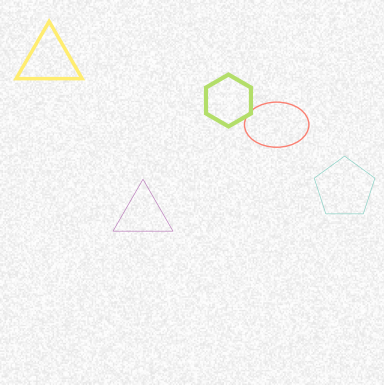[{"shape": "pentagon", "thickness": 0.5, "radius": 0.41, "center": [0.895, 0.512]}, {"shape": "oval", "thickness": 1, "radius": 0.42, "center": [0.719, 0.676]}, {"shape": "hexagon", "thickness": 3, "radius": 0.34, "center": [0.593, 0.739]}, {"shape": "triangle", "thickness": 0.5, "radius": 0.45, "center": [0.371, 0.445]}, {"shape": "triangle", "thickness": 2.5, "radius": 0.5, "center": [0.128, 0.845]}]